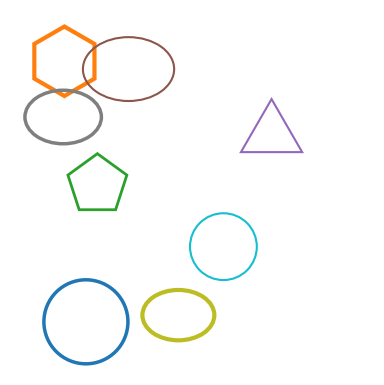[{"shape": "circle", "thickness": 2.5, "radius": 0.55, "center": [0.223, 0.164]}, {"shape": "hexagon", "thickness": 3, "radius": 0.45, "center": [0.167, 0.841]}, {"shape": "pentagon", "thickness": 2, "radius": 0.4, "center": [0.253, 0.52]}, {"shape": "triangle", "thickness": 1.5, "radius": 0.46, "center": [0.705, 0.651]}, {"shape": "oval", "thickness": 1.5, "radius": 0.59, "center": [0.334, 0.821]}, {"shape": "oval", "thickness": 2.5, "radius": 0.5, "center": [0.164, 0.696]}, {"shape": "oval", "thickness": 3, "radius": 0.47, "center": [0.463, 0.181]}, {"shape": "circle", "thickness": 1.5, "radius": 0.43, "center": [0.58, 0.359]}]